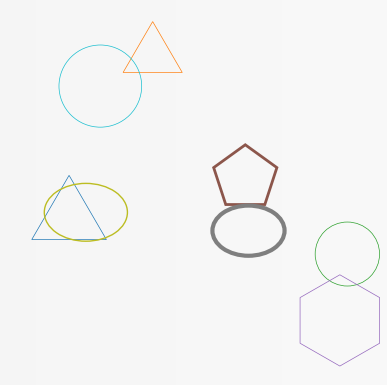[{"shape": "triangle", "thickness": 0.5, "radius": 0.56, "center": [0.178, 0.433]}, {"shape": "triangle", "thickness": 0.5, "radius": 0.44, "center": [0.394, 0.856]}, {"shape": "circle", "thickness": 0.5, "radius": 0.42, "center": [0.896, 0.34]}, {"shape": "hexagon", "thickness": 0.5, "radius": 0.59, "center": [0.877, 0.168]}, {"shape": "pentagon", "thickness": 2, "radius": 0.43, "center": [0.633, 0.538]}, {"shape": "oval", "thickness": 3, "radius": 0.47, "center": [0.641, 0.401]}, {"shape": "oval", "thickness": 1, "radius": 0.54, "center": [0.222, 0.449]}, {"shape": "circle", "thickness": 0.5, "radius": 0.53, "center": [0.259, 0.776]}]